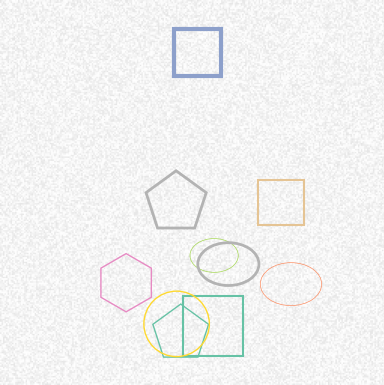[{"shape": "square", "thickness": 1.5, "radius": 0.39, "center": [0.552, 0.153]}, {"shape": "pentagon", "thickness": 1, "radius": 0.38, "center": [0.469, 0.134]}, {"shape": "oval", "thickness": 0.5, "radius": 0.4, "center": [0.756, 0.262]}, {"shape": "square", "thickness": 3, "radius": 0.3, "center": [0.514, 0.864]}, {"shape": "hexagon", "thickness": 1, "radius": 0.38, "center": [0.328, 0.266]}, {"shape": "oval", "thickness": 0.5, "radius": 0.31, "center": [0.556, 0.336]}, {"shape": "circle", "thickness": 1, "radius": 0.43, "center": [0.459, 0.159]}, {"shape": "square", "thickness": 1.5, "radius": 0.3, "center": [0.73, 0.474]}, {"shape": "pentagon", "thickness": 2, "radius": 0.41, "center": [0.457, 0.474]}, {"shape": "oval", "thickness": 2, "radius": 0.4, "center": [0.593, 0.314]}]